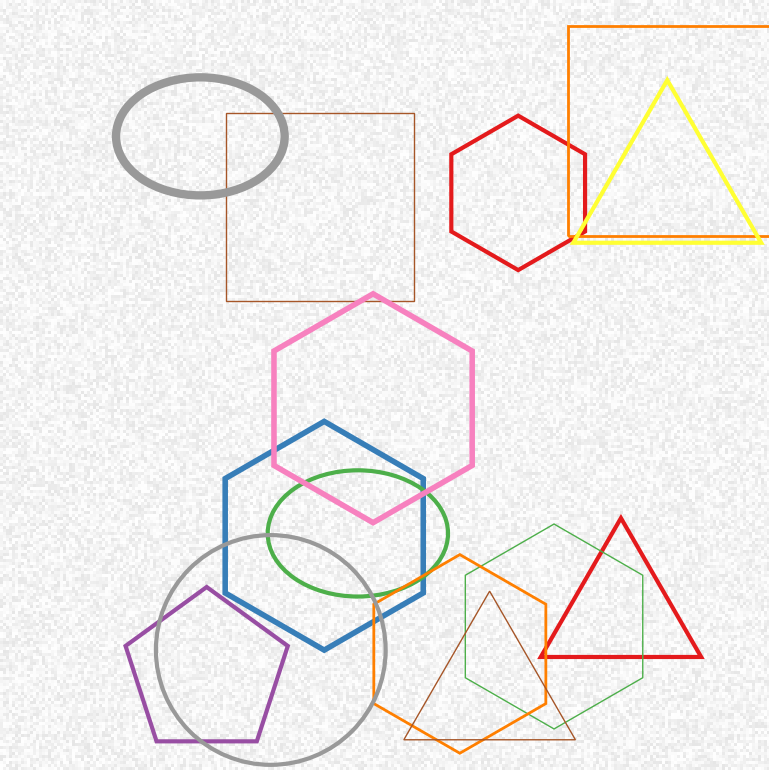[{"shape": "triangle", "thickness": 1.5, "radius": 0.6, "center": [0.806, 0.207]}, {"shape": "hexagon", "thickness": 1.5, "radius": 0.5, "center": [0.673, 0.75]}, {"shape": "hexagon", "thickness": 2, "radius": 0.74, "center": [0.421, 0.304]}, {"shape": "oval", "thickness": 1.5, "radius": 0.59, "center": [0.465, 0.307]}, {"shape": "hexagon", "thickness": 0.5, "radius": 0.67, "center": [0.72, 0.186]}, {"shape": "pentagon", "thickness": 1.5, "radius": 0.55, "center": [0.268, 0.127]}, {"shape": "square", "thickness": 1, "radius": 0.68, "center": [0.874, 0.83]}, {"shape": "hexagon", "thickness": 1, "radius": 0.64, "center": [0.597, 0.151]}, {"shape": "triangle", "thickness": 1.5, "radius": 0.7, "center": [0.867, 0.755]}, {"shape": "triangle", "thickness": 0.5, "radius": 0.64, "center": [0.636, 0.104]}, {"shape": "square", "thickness": 0.5, "radius": 0.61, "center": [0.415, 0.731]}, {"shape": "hexagon", "thickness": 2, "radius": 0.74, "center": [0.485, 0.47]}, {"shape": "circle", "thickness": 1.5, "radius": 0.75, "center": [0.352, 0.156]}, {"shape": "oval", "thickness": 3, "radius": 0.55, "center": [0.26, 0.823]}]